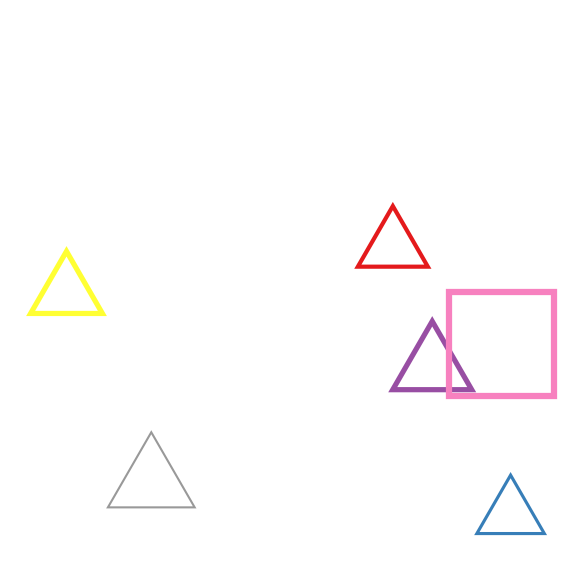[{"shape": "triangle", "thickness": 2, "radius": 0.35, "center": [0.68, 0.572]}, {"shape": "triangle", "thickness": 1.5, "radius": 0.34, "center": [0.884, 0.109]}, {"shape": "triangle", "thickness": 2.5, "radius": 0.39, "center": [0.748, 0.364]}, {"shape": "triangle", "thickness": 2.5, "radius": 0.36, "center": [0.115, 0.492]}, {"shape": "square", "thickness": 3, "radius": 0.45, "center": [0.868, 0.403]}, {"shape": "triangle", "thickness": 1, "radius": 0.43, "center": [0.262, 0.164]}]